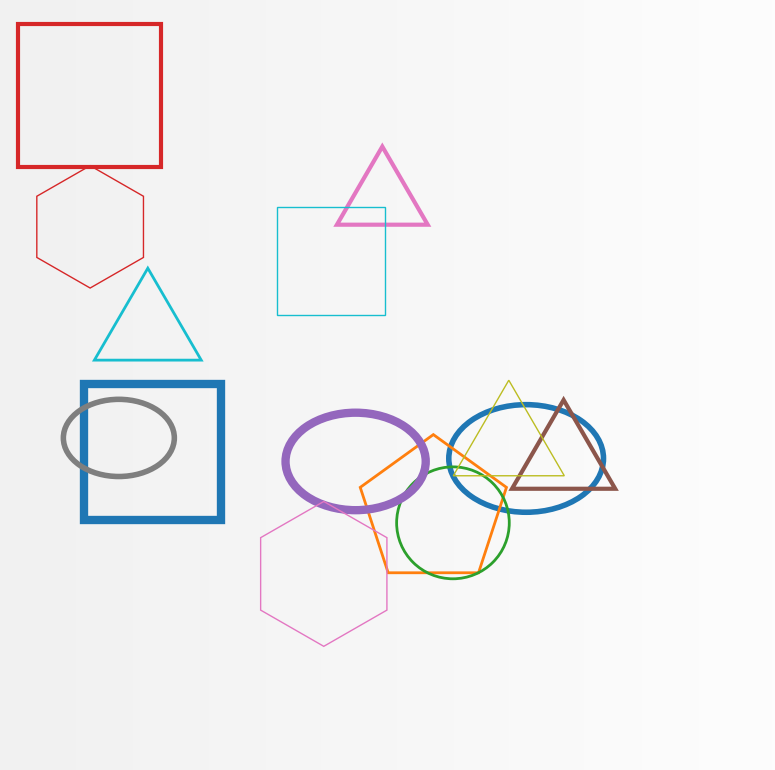[{"shape": "square", "thickness": 3, "radius": 0.44, "center": [0.196, 0.413]}, {"shape": "oval", "thickness": 2, "radius": 0.5, "center": [0.679, 0.405]}, {"shape": "pentagon", "thickness": 1, "radius": 0.5, "center": [0.559, 0.336]}, {"shape": "circle", "thickness": 1, "radius": 0.36, "center": [0.584, 0.321]}, {"shape": "square", "thickness": 1.5, "radius": 0.46, "center": [0.115, 0.876]}, {"shape": "hexagon", "thickness": 0.5, "radius": 0.4, "center": [0.116, 0.705]}, {"shape": "oval", "thickness": 3, "radius": 0.45, "center": [0.459, 0.401]}, {"shape": "triangle", "thickness": 1.5, "radius": 0.38, "center": [0.727, 0.404]}, {"shape": "triangle", "thickness": 1.5, "radius": 0.34, "center": [0.493, 0.742]}, {"shape": "hexagon", "thickness": 0.5, "radius": 0.47, "center": [0.418, 0.255]}, {"shape": "oval", "thickness": 2, "radius": 0.36, "center": [0.153, 0.431]}, {"shape": "triangle", "thickness": 0.5, "radius": 0.41, "center": [0.657, 0.423]}, {"shape": "square", "thickness": 0.5, "radius": 0.35, "center": [0.427, 0.661]}, {"shape": "triangle", "thickness": 1, "radius": 0.4, "center": [0.191, 0.572]}]